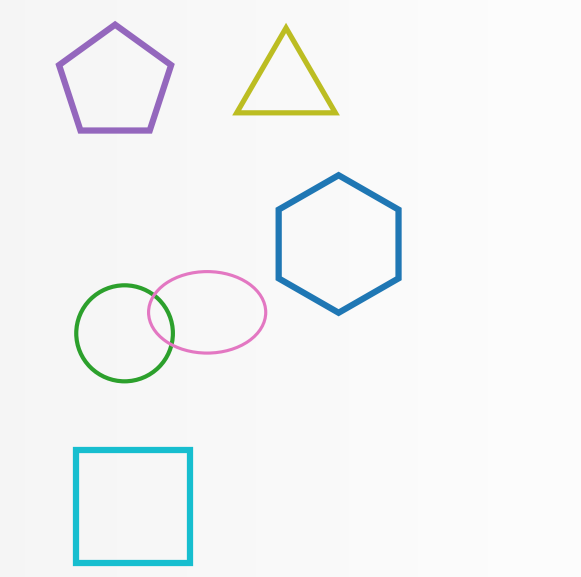[{"shape": "hexagon", "thickness": 3, "radius": 0.6, "center": [0.583, 0.577]}, {"shape": "circle", "thickness": 2, "radius": 0.42, "center": [0.214, 0.422]}, {"shape": "pentagon", "thickness": 3, "radius": 0.51, "center": [0.198, 0.855]}, {"shape": "oval", "thickness": 1.5, "radius": 0.5, "center": [0.356, 0.458]}, {"shape": "triangle", "thickness": 2.5, "radius": 0.49, "center": [0.492, 0.853]}, {"shape": "square", "thickness": 3, "radius": 0.49, "center": [0.229, 0.122]}]